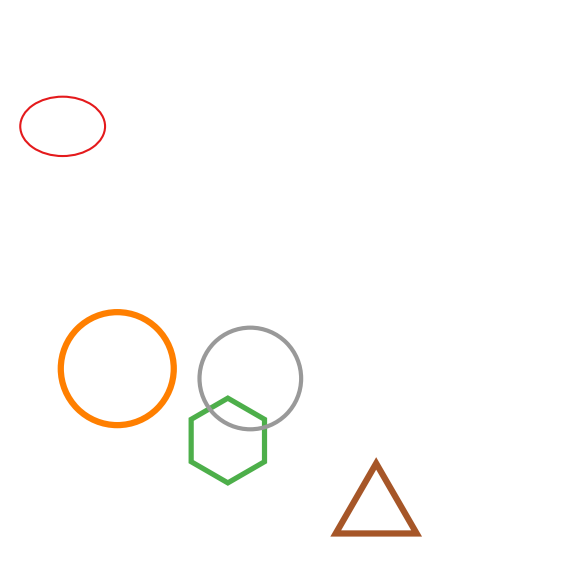[{"shape": "oval", "thickness": 1, "radius": 0.37, "center": [0.109, 0.78]}, {"shape": "hexagon", "thickness": 2.5, "radius": 0.37, "center": [0.395, 0.236]}, {"shape": "circle", "thickness": 3, "radius": 0.49, "center": [0.203, 0.361]}, {"shape": "triangle", "thickness": 3, "radius": 0.4, "center": [0.651, 0.116]}, {"shape": "circle", "thickness": 2, "radius": 0.44, "center": [0.433, 0.344]}]